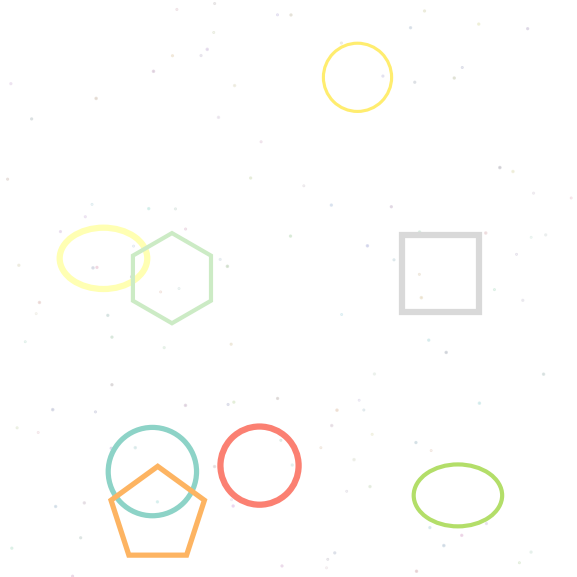[{"shape": "circle", "thickness": 2.5, "radius": 0.38, "center": [0.264, 0.183]}, {"shape": "oval", "thickness": 3, "radius": 0.38, "center": [0.179, 0.552]}, {"shape": "circle", "thickness": 3, "radius": 0.34, "center": [0.449, 0.193]}, {"shape": "pentagon", "thickness": 2.5, "radius": 0.43, "center": [0.273, 0.107]}, {"shape": "oval", "thickness": 2, "radius": 0.38, "center": [0.793, 0.141]}, {"shape": "square", "thickness": 3, "radius": 0.33, "center": [0.762, 0.525]}, {"shape": "hexagon", "thickness": 2, "radius": 0.39, "center": [0.298, 0.517]}, {"shape": "circle", "thickness": 1.5, "radius": 0.3, "center": [0.619, 0.865]}]